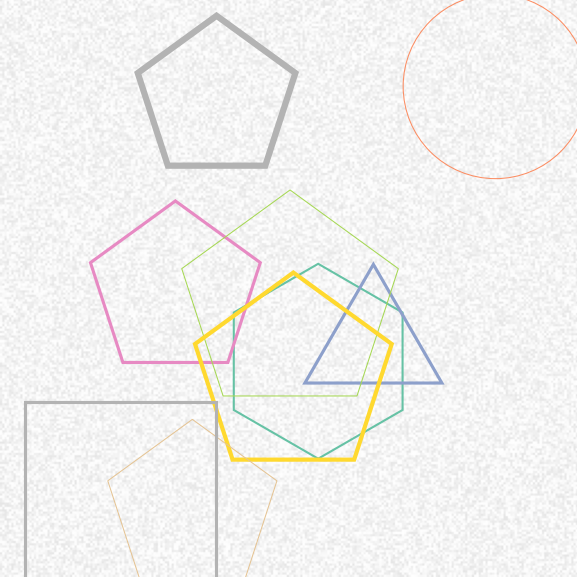[{"shape": "hexagon", "thickness": 1, "radius": 0.84, "center": [0.551, 0.374]}, {"shape": "circle", "thickness": 0.5, "radius": 0.8, "center": [0.858, 0.849]}, {"shape": "triangle", "thickness": 1.5, "radius": 0.68, "center": [0.647, 0.404]}, {"shape": "pentagon", "thickness": 1.5, "radius": 0.77, "center": [0.304, 0.497]}, {"shape": "pentagon", "thickness": 0.5, "radius": 0.99, "center": [0.502, 0.473]}, {"shape": "pentagon", "thickness": 2, "radius": 0.9, "center": [0.508, 0.348]}, {"shape": "pentagon", "thickness": 0.5, "radius": 0.77, "center": [0.333, 0.119]}, {"shape": "square", "thickness": 1.5, "radius": 0.83, "center": [0.209, 0.137]}, {"shape": "pentagon", "thickness": 3, "radius": 0.72, "center": [0.375, 0.828]}]